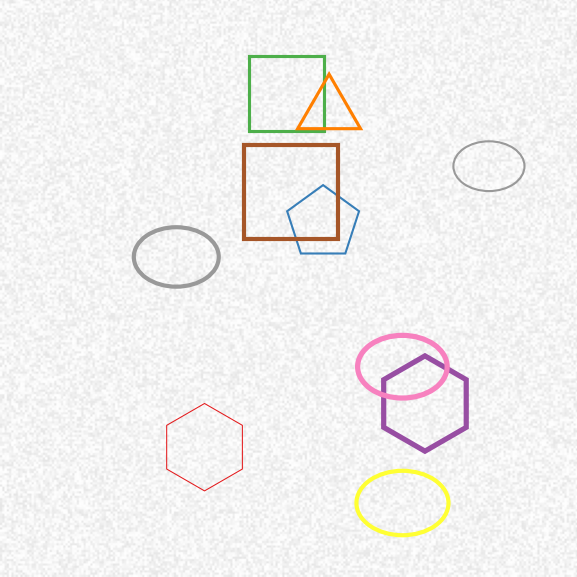[{"shape": "hexagon", "thickness": 0.5, "radius": 0.38, "center": [0.354, 0.225]}, {"shape": "pentagon", "thickness": 1, "radius": 0.33, "center": [0.559, 0.613]}, {"shape": "square", "thickness": 1.5, "radius": 0.32, "center": [0.496, 0.837]}, {"shape": "hexagon", "thickness": 2.5, "radius": 0.41, "center": [0.736, 0.3]}, {"shape": "triangle", "thickness": 1.5, "radius": 0.31, "center": [0.57, 0.808]}, {"shape": "oval", "thickness": 2, "radius": 0.4, "center": [0.697, 0.128]}, {"shape": "square", "thickness": 2, "radius": 0.41, "center": [0.503, 0.666]}, {"shape": "oval", "thickness": 2.5, "radius": 0.39, "center": [0.697, 0.364]}, {"shape": "oval", "thickness": 1, "radius": 0.31, "center": [0.847, 0.711]}, {"shape": "oval", "thickness": 2, "radius": 0.37, "center": [0.305, 0.554]}]